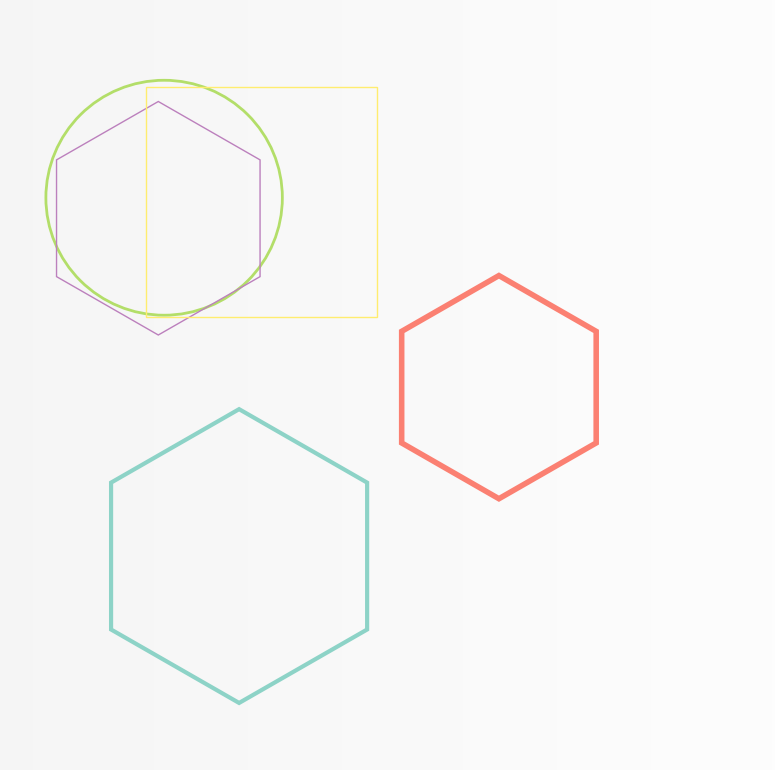[{"shape": "hexagon", "thickness": 1.5, "radius": 0.95, "center": [0.309, 0.278]}, {"shape": "hexagon", "thickness": 2, "radius": 0.72, "center": [0.644, 0.497]}, {"shape": "circle", "thickness": 1, "radius": 0.76, "center": [0.212, 0.743]}, {"shape": "hexagon", "thickness": 0.5, "radius": 0.76, "center": [0.204, 0.717]}, {"shape": "square", "thickness": 0.5, "radius": 0.75, "center": [0.337, 0.738]}]